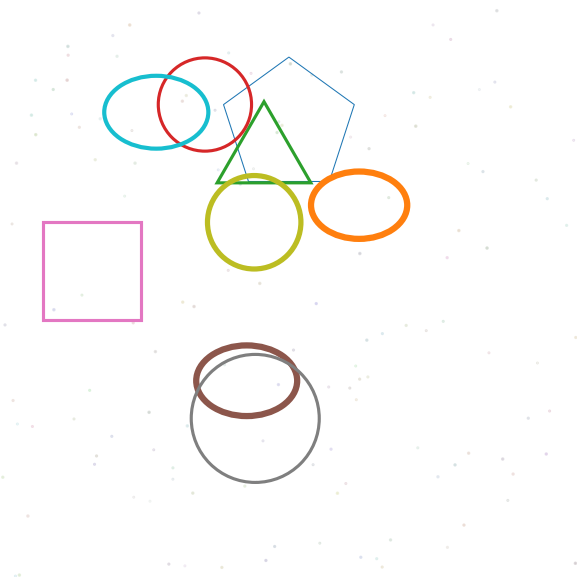[{"shape": "pentagon", "thickness": 0.5, "radius": 0.6, "center": [0.5, 0.781]}, {"shape": "oval", "thickness": 3, "radius": 0.42, "center": [0.622, 0.644]}, {"shape": "triangle", "thickness": 1.5, "radius": 0.47, "center": [0.457, 0.729]}, {"shape": "circle", "thickness": 1.5, "radius": 0.4, "center": [0.355, 0.818]}, {"shape": "oval", "thickness": 3, "radius": 0.44, "center": [0.427, 0.34]}, {"shape": "square", "thickness": 1.5, "radius": 0.43, "center": [0.159, 0.53]}, {"shape": "circle", "thickness": 1.5, "radius": 0.55, "center": [0.442, 0.275]}, {"shape": "circle", "thickness": 2.5, "radius": 0.4, "center": [0.44, 0.614]}, {"shape": "oval", "thickness": 2, "radius": 0.45, "center": [0.271, 0.805]}]